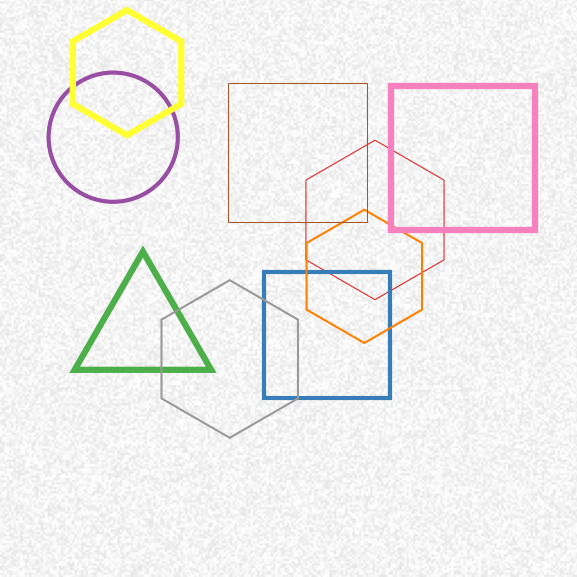[{"shape": "hexagon", "thickness": 0.5, "radius": 0.69, "center": [0.649, 0.618]}, {"shape": "square", "thickness": 2, "radius": 0.55, "center": [0.566, 0.419]}, {"shape": "triangle", "thickness": 3, "radius": 0.68, "center": [0.247, 0.427]}, {"shape": "circle", "thickness": 2, "radius": 0.56, "center": [0.196, 0.762]}, {"shape": "hexagon", "thickness": 1, "radius": 0.58, "center": [0.631, 0.521]}, {"shape": "hexagon", "thickness": 3, "radius": 0.54, "center": [0.22, 0.873]}, {"shape": "square", "thickness": 0.5, "radius": 0.6, "center": [0.515, 0.735]}, {"shape": "square", "thickness": 3, "radius": 0.63, "center": [0.802, 0.726]}, {"shape": "hexagon", "thickness": 1, "radius": 0.68, "center": [0.398, 0.377]}]